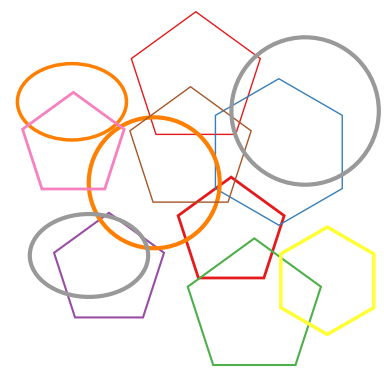[{"shape": "pentagon", "thickness": 1, "radius": 0.88, "center": [0.509, 0.793]}, {"shape": "pentagon", "thickness": 2, "radius": 0.72, "center": [0.6, 0.395]}, {"shape": "hexagon", "thickness": 1, "radius": 0.95, "center": [0.724, 0.605]}, {"shape": "pentagon", "thickness": 1.5, "radius": 0.91, "center": [0.661, 0.199]}, {"shape": "pentagon", "thickness": 1.5, "radius": 0.75, "center": [0.283, 0.297]}, {"shape": "oval", "thickness": 2.5, "radius": 0.71, "center": [0.187, 0.736]}, {"shape": "circle", "thickness": 3, "radius": 0.85, "center": [0.401, 0.525]}, {"shape": "hexagon", "thickness": 2.5, "radius": 0.7, "center": [0.85, 0.271]}, {"shape": "pentagon", "thickness": 1, "radius": 0.83, "center": [0.495, 0.609]}, {"shape": "pentagon", "thickness": 2, "radius": 0.69, "center": [0.191, 0.621]}, {"shape": "oval", "thickness": 3, "radius": 0.77, "center": [0.231, 0.336]}, {"shape": "circle", "thickness": 3, "radius": 0.96, "center": [0.793, 0.712]}]